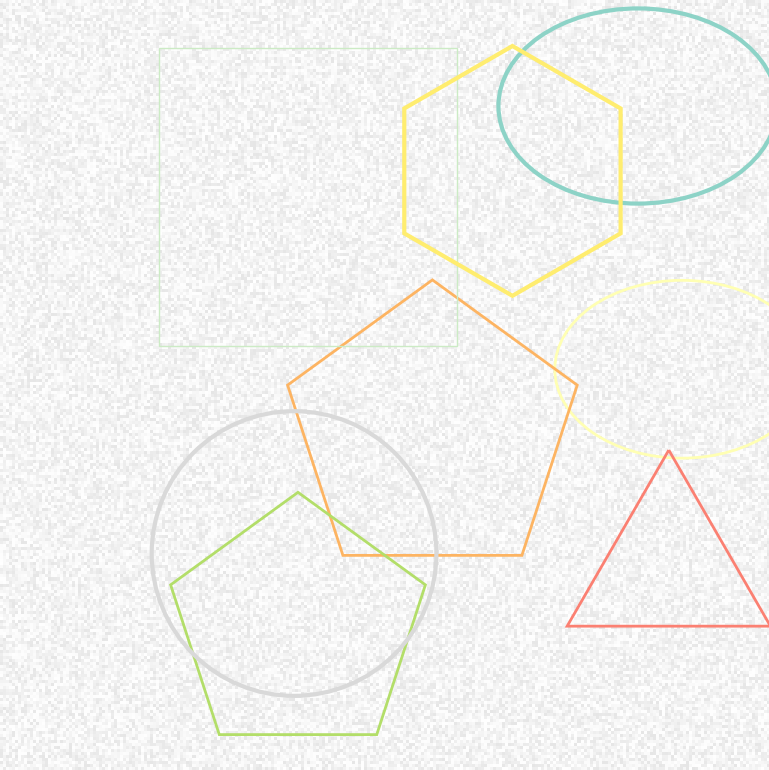[{"shape": "oval", "thickness": 1.5, "radius": 0.91, "center": [0.828, 0.862]}, {"shape": "oval", "thickness": 1, "radius": 0.82, "center": [0.886, 0.52]}, {"shape": "triangle", "thickness": 1, "radius": 0.76, "center": [0.869, 0.263]}, {"shape": "pentagon", "thickness": 1, "radius": 0.99, "center": [0.562, 0.439]}, {"shape": "pentagon", "thickness": 1, "radius": 0.87, "center": [0.387, 0.187]}, {"shape": "circle", "thickness": 1.5, "radius": 0.92, "center": [0.382, 0.281]}, {"shape": "square", "thickness": 0.5, "radius": 0.97, "center": [0.4, 0.744]}, {"shape": "hexagon", "thickness": 1.5, "radius": 0.81, "center": [0.666, 0.778]}]